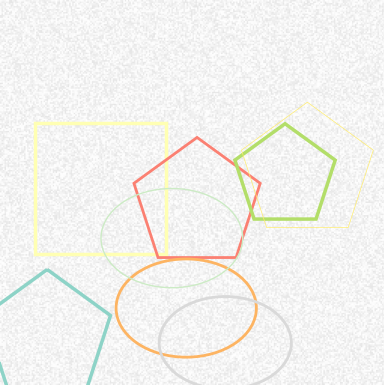[{"shape": "pentagon", "thickness": 2.5, "radius": 0.86, "center": [0.123, 0.127]}, {"shape": "square", "thickness": 2.5, "radius": 0.85, "center": [0.261, 0.51]}, {"shape": "pentagon", "thickness": 2, "radius": 0.86, "center": [0.512, 0.471]}, {"shape": "oval", "thickness": 2, "radius": 0.91, "center": [0.484, 0.2]}, {"shape": "pentagon", "thickness": 2.5, "radius": 0.68, "center": [0.74, 0.542]}, {"shape": "oval", "thickness": 2, "radius": 0.86, "center": [0.585, 0.11]}, {"shape": "oval", "thickness": 1, "radius": 0.92, "center": [0.446, 0.382]}, {"shape": "pentagon", "thickness": 0.5, "radius": 0.9, "center": [0.798, 0.554]}]